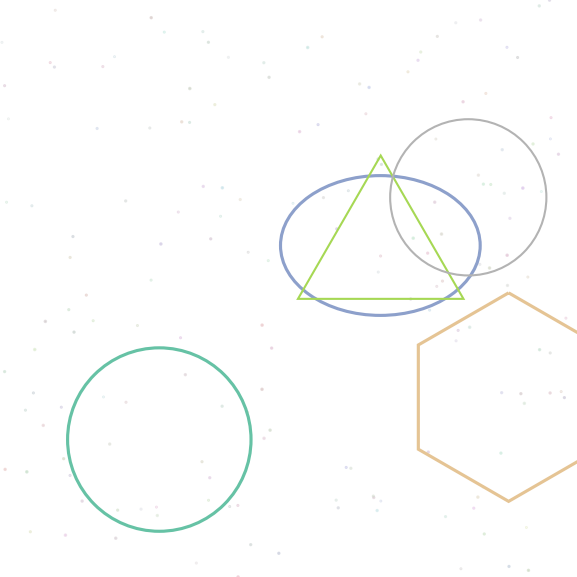[{"shape": "circle", "thickness": 1.5, "radius": 0.79, "center": [0.276, 0.238]}, {"shape": "oval", "thickness": 1.5, "radius": 0.86, "center": [0.659, 0.574]}, {"shape": "triangle", "thickness": 1, "radius": 0.83, "center": [0.659, 0.564]}, {"shape": "hexagon", "thickness": 1.5, "radius": 0.9, "center": [0.881, 0.312]}, {"shape": "circle", "thickness": 1, "radius": 0.68, "center": [0.811, 0.657]}]